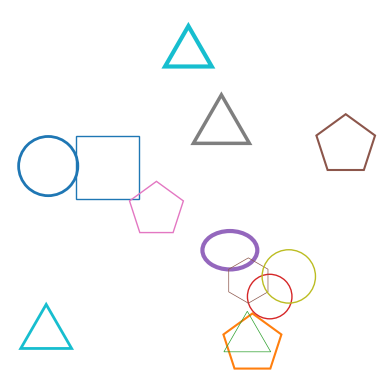[{"shape": "circle", "thickness": 2, "radius": 0.38, "center": [0.125, 0.569]}, {"shape": "square", "thickness": 1, "radius": 0.41, "center": [0.278, 0.566]}, {"shape": "pentagon", "thickness": 1.5, "radius": 0.4, "center": [0.656, 0.107]}, {"shape": "triangle", "thickness": 0.5, "radius": 0.35, "center": [0.642, 0.121]}, {"shape": "circle", "thickness": 1, "radius": 0.29, "center": [0.7, 0.23]}, {"shape": "oval", "thickness": 3, "radius": 0.36, "center": [0.597, 0.35]}, {"shape": "hexagon", "thickness": 0.5, "radius": 0.29, "center": [0.645, 0.271]}, {"shape": "pentagon", "thickness": 1.5, "radius": 0.4, "center": [0.898, 0.623]}, {"shape": "pentagon", "thickness": 1, "radius": 0.37, "center": [0.406, 0.455]}, {"shape": "triangle", "thickness": 2.5, "radius": 0.42, "center": [0.575, 0.67]}, {"shape": "circle", "thickness": 1, "radius": 0.35, "center": [0.75, 0.282]}, {"shape": "triangle", "thickness": 2, "radius": 0.38, "center": [0.12, 0.133]}, {"shape": "triangle", "thickness": 3, "radius": 0.35, "center": [0.489, 0.862]}]